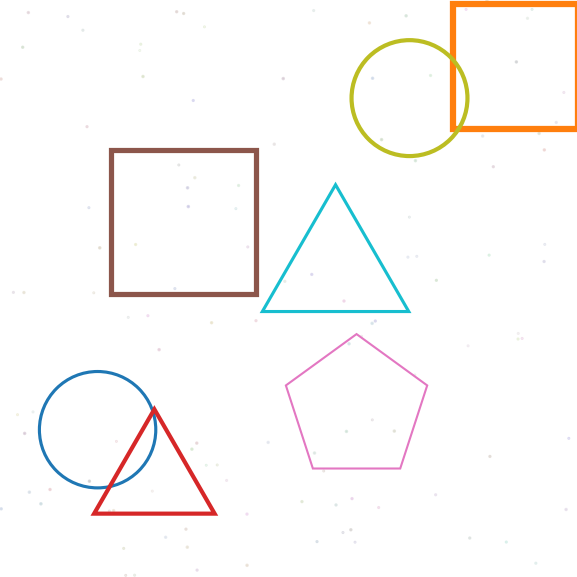[{"shape": "circle", "thickness": 1.5, "radius": 0.5, "center": [0.169, 0.255]}, {"shape": "square", "thickness": 3, "radius": 0.54, "center": [0.893, 0.884]}, {"shape": "triangle", "thickness": 2, "radius": 0.6, "center": [0.267, 0.17]}, {"shape": "square", "thickness": 2.5, "radius": 0.62, "center": [0.318, 0.615]}, {"shape": "pentagon", "thickness": 1, "radius": 0.64, "center": [0.617, 0.292]}, {"shape": "circle", "thickness": 2, "radius": 0.5, "center": [0.709, 0.829]}, {"shape": "triangle", "thickness": 1.5, "radius": 0.73, "center": [0.581, 0.533]}]